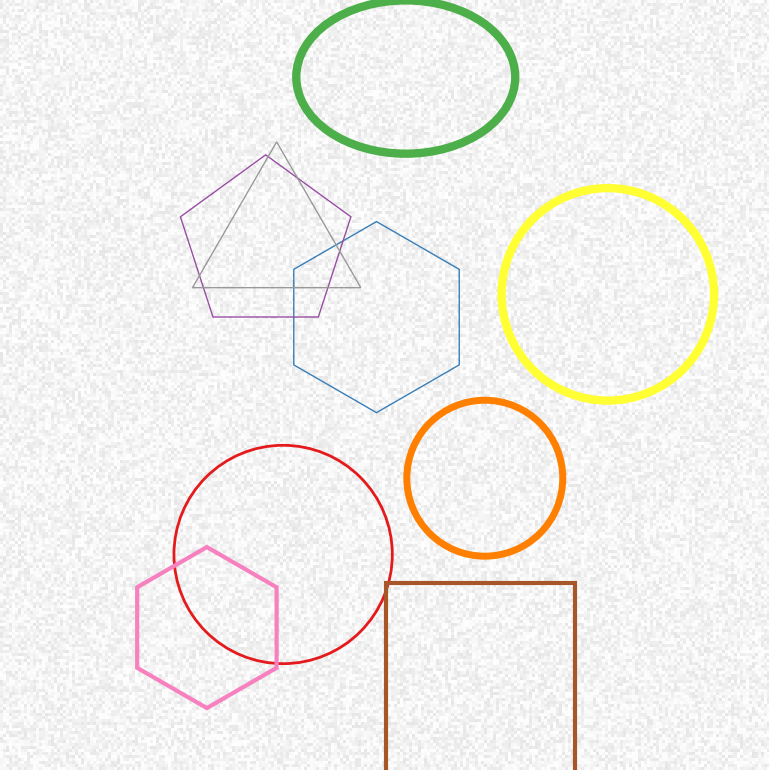[{"shape": "circle", "thickness": 1, "radius": 0.71, "center": [0.368, 0.28]}, {"shape": "hexagon", "thickness": 0.5, "radius": 0.62, "center": [0.489, 0.588]}, {"shape": "oval", "thickness": 3, "radius": 0.71, "center": [0.527, 0.9]}, {"shape": "pentagon", "thickness": 0.5, "radius": 0.58, "center": [0.345, 0.682]}, {"shape": "circle", "thickness": 2.5, "radius": 0.51, "center": [0.63, 0.379]}, {"shape": "circle", "thickness": 3, "radius": 0.69, "center": [0.789, 0.618]}, {"shape": "square", "thickness": 1.5, "radius": 0.61, "center": [0.624, 0.12]}, {"shape": "hexagon", "thickness": 1.5, "radius": 0.52, "center": [0.269, 0.185]}, {"shape": "triangle", "thickness": 0.5, "radius": 0.63, "center": [0.359, 0.69]}]